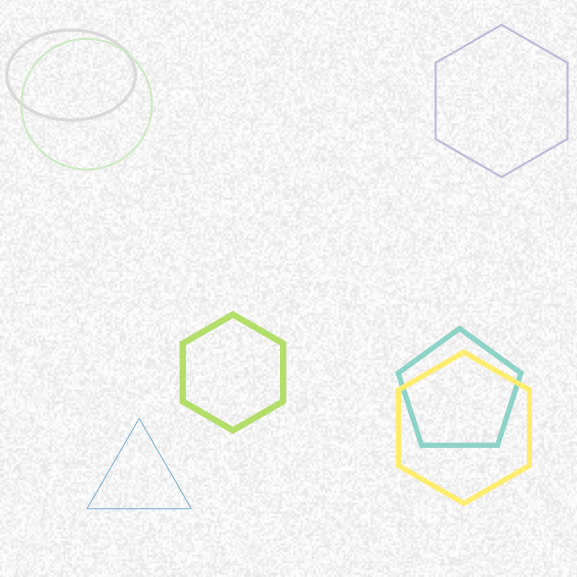[{"shape": "pentagon", "thickness": 2.5, "radius": 0.56, "center": [0.796, 0.319]}, {"shape": "hexagon", "thickness": 1, "radius": 0.66, "center": [0.869, 0.824]}, {"shape": "triangle", "thickness": 0.5, "radius": 0.52, "center": [0.241, 0.17]}, {"shape": "hexagon", "thickness": 3, "radius": 0.5, "center": [0.403, 0.354]}, {"shape": "oval", "thickness": 1.5, "radius": 0.56, "center": [0.123, 0.869]}, {"shape": "circle", "thickness": 1, "radius": 0.57, "center": [0.15, 0.819]}, {"shape": "hexagon", "thickness": 2.5, "radius": 0.65, "center": [0.803, 0.258]}]